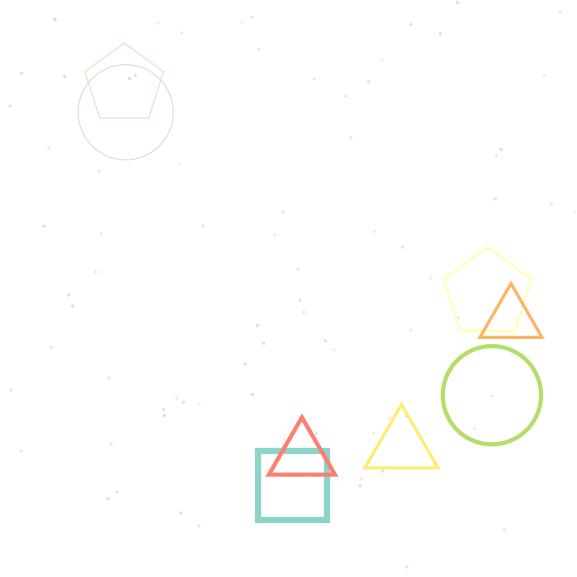[{"shape": "square", "thickness": 3, "radius": 0.3, "center": [0.506, 0.158]}, {"shape": "pentagon", "thickness": 1, "radius": 0.4, "center": [0.844, 0.491]}, {"shape": "triangle", "thickness": 2, "radius": 0.33, "center": [0.523, 0.21]}, {"shape": "triangle", "thickness": 1.5, "radius": 0.31, "center": [0.885, 0.446]}, {"shape": "circle", "thickness": 2, "radius": 0.43, "center": [0.852, 0.315]}, {"shape": "circle", "thickness": 0.5, "radius": 0.41, "center": [0.218, 0.805]}, {"shape": "pentagon", "thickness": 0.5, "radius": 0.36, "center": [0.215, 0.853]}, {"shape": "triangle", "thickness": 1.5, "radius": 0.37, "center": [0.695, 0.226]}]